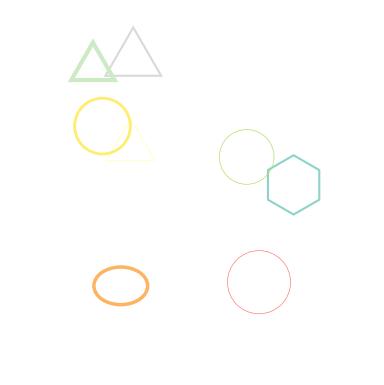[{"shape": "hexagon", "thickness": 1.5, "radius": 0.38, "center": [0.763, 0.52]}, {"shape": "triangle", "thickness": 0.5, "radius": 0.36, "center": [0.339, 0.62]}, {"shape": "circle", "thickness": 0.5, "radius": 0.41, "center": [0.673, 0.267]}, {"shape": "oval", "thickness": 2.5, "radius": 0.35, "center": [0.314, 0.258]}, {"shape": "circle", "thickness": 0.5, "radius": 0.36, "center": [0.641, 0.592]}, {"shape": "triangle", "thickness": 1.5, "radius": 0.42, "center": [0.346, 0.845]}, {"shape": "triangle", "thickness": 3, "radius": 0.32, "center": [0.241, 0.825]}, {"shape": "circle", "thickness": 2, "radius": 0.36, "center": [0.266, 0.672]}]